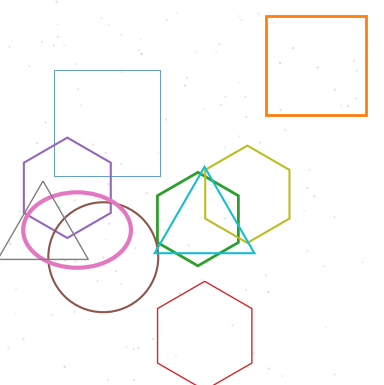[{"shape": "square", "thickness": 0.5, "radius": 0.69, "center": [0.278, 0.68]}, {"shape": "square", "thickness": 2, "radius": 0.65, "center": [0.821, 0.83]}, {"shape": "hexagon", "thickness": 2, "radius": 0.61, "center": [0.514, 0.431]}, {"shape": "hexagon", "thickness": 1, "radius": 0.71, "center": [0.532, 0.128]}, {"shape": "hexagon", "thickness": 1.5, "radius": 0.65, "center": [0.175, 0.512]}, {"shape": "circle", "thickness": 1.5, "radius": 0.71, "center": [0.268, 0.332]}, {"shape": "oval", "thickness": 3, "radius": 0.7, "center": [0.2, 0.402]}, {"shape": "triangle", "thickness": 1, "radius": 0.68, "center": [0.112, 0.394]}, {"shape": "hexagon", "thickness": 1.5, "radius": 0.63, "center": [0.642, 0.495]}, {"shape": "triangle", "thickness": 1.5, "radius": 0.75, "center": [0.531, 0.417]}]